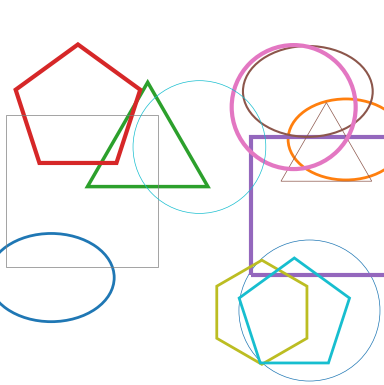[{"shape": "circle", "thickness": 0.5, "radius": 0.92, "center": [0.804, 0.193]}, {"shape": "oval", "thickness": 2, "radius": 0.82, "center": [0.133, 0.279]}, {"shape": "oval", "thickness": 2, "radius": 0.75, "center": [0.899, 0.638]}, {"shape": "triangle", "thickness": 2.5, "radius": 0.9, "center": [0.384, 0.606]}, {"shape": "pentagon", "thickness": 3, "radius": 0.85, "center": [0.202, 0.714]}, {"shape": "square", "thickness": 3, "radius": 0.9, "center": [0.831, 0.464]}, {"shape": "oval", "thickness": 1.5, "radius": 0.84, "center": [0.8, 0.763]}, {"shape": "triangle", "thickness": 0.5, "radius": 0.68, "center": [0.848, 0.597]}, {"shape": "circle", "thickness": 3, "radius": 0.81, "center": [0.763, 0.722]}, {"shape": "square", "thickness": 0.5, "radius": 0.99, "center": [0.213, 0.504]}, {"shape": "hexagon", "thickness": 2, "radius": 0.68, "center": [0.68, 0.189]}, {"shape": "pentagon", "thickness": 2, "radius": 0.75, "center": [0.764, 0.179]}, {"shape": "circle", "thickness": 0.5, "radius": 0.86, "center": [0.518, 0.618]}]